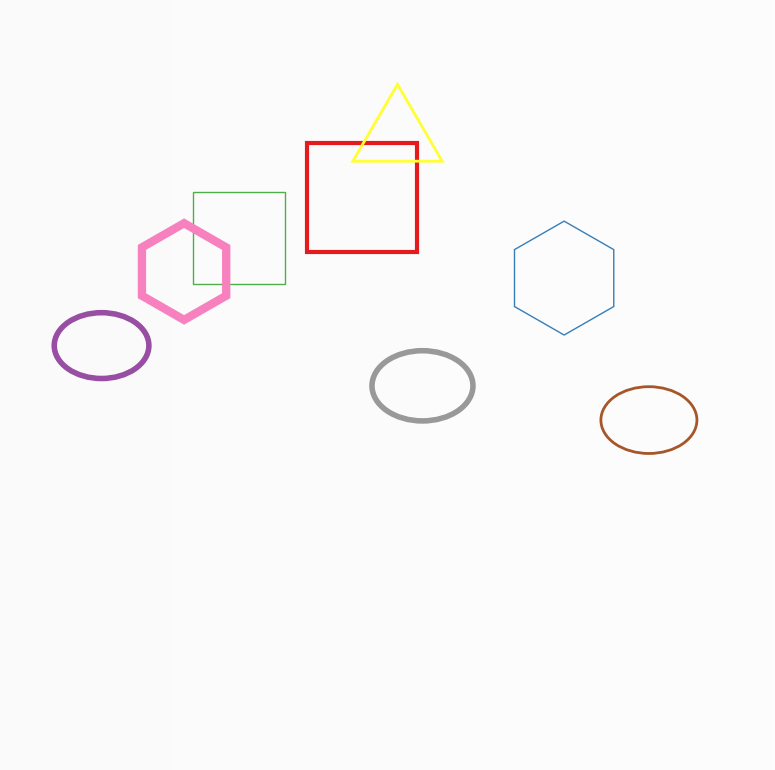[{"shape": "square", "thickness": 1.5, "radius": 0.35, "center": [0.467, 0.744]}, {"shape": "hexagon", "thickness": 0.5, "radius": 0.37, "center": [0.728, 0.639]}, {"shape": "square", "thickness": 0.5, "radius": 0.3, "center": [0.308, 0.691]}, {"shape": "oval", "thickness": 2, "radius": 0.31, "center": [0.131, 0.551]}, {"shape": "triangle", "thickness": 1, "radius": 0.33, "center": [0.513, 0.824]}, {"shape": "oval", "thickness": 1, "radius": 0.31, "center": [0.837, 0.454]}, {"shape": "hexagon", "thickness": 3, "radius": 0.31, "center": [0.238, 0.647]}, {"shape": "oval", "thickness": 2, "radius": 0.33, "center": [0.545, 0.499]}]